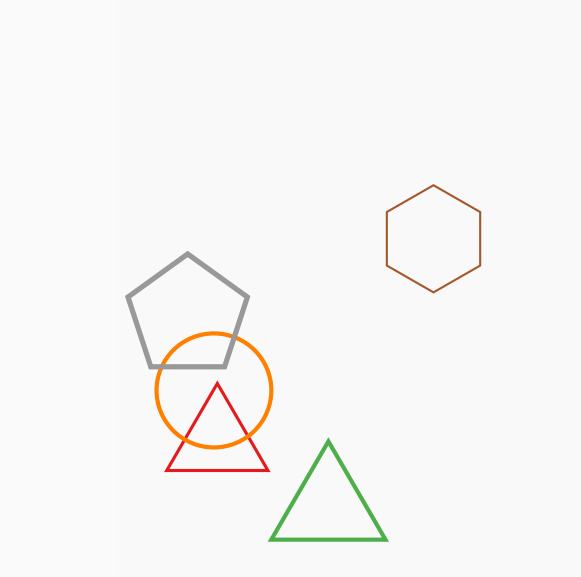[{"shape": "triangle", "thickness": 1.5, "radius": 0.5, "center": [0.374, 0.235]}, {"shape": "triangle", "thickness": 2, "radius": 0.57, "center": [0.565, 0.121]}, {"shape": "circle", "thickness": 2, "radius": 0.49, "center": [0.368, 0.323]}, {"shape": "hexagon", "thickness": 1, "radius": 0.46, "center": [0.746, 0.586]}, {"shape": "pentagon", "thickness": 2.5, "radius": 0.54, "center": [0.323, 0.451]}]